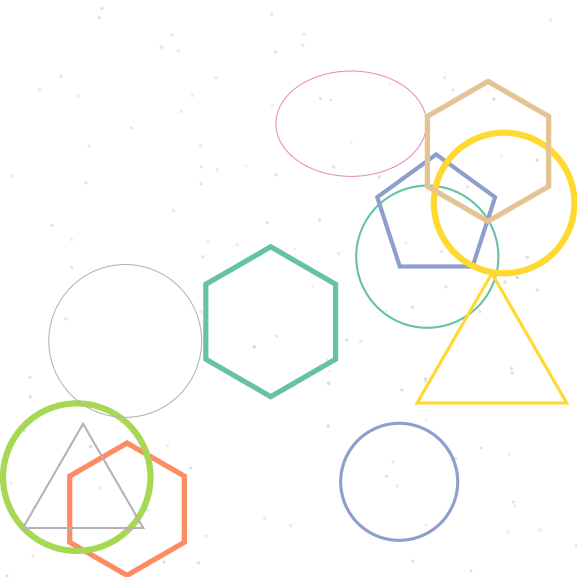[{"shape": "hexagon", "thickness": 2.5, "radius": 0.65, "center": [0.469, 0.442]}, {"shape": "circle", "thickness": 1, "radius": 0.62, "center": [0.74, 0.555]}, {"shape": "hexagon", "thickness": 2.5, "radius": 0.57, "center": [0.22, 0.117]}, {"shape": "pentagon", "thickness": 2, "radius": 0.54, "center": [0.755, 0.624]}, {"shape": "circle", "thickness": 1.5, "radius": 0.51, "center": [0.691, 0.165]}, {"shape": "oval", "thickness": 0.5, "radius": 0.65, "center": [0.608, 0.785]}, {"shape": "circle", "thickness": 3, "radius": 0.64, "center": [0.133, 0.173]}, {"shape": "circle", "thickness": 3, "radius": 0.61, "center": [0.873, 0.648]}, {"shape": "triangle", "thickness": 1.5, "radius": 0.75, "center": [0.852, 0.376]}, {"shape": "hexagon", "thickness": 2.5, "radius": 0.61, "center": [0.845, 0.737]}, {"shape": "circle", "thickness": 0.5, "radius": 0.66, "center": [0.217, 0.409]}, {"shape": "triangle", "thickness": 1, "radius": 0.6, "center": [0.144, 0.145]}]